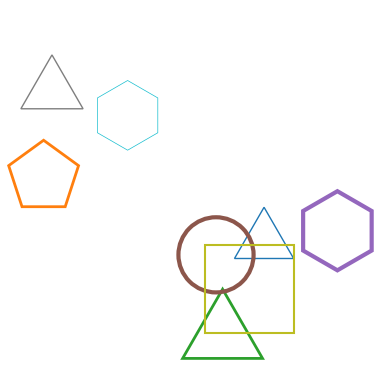[{"shape": "triangle", "thickness": 1, "radius": 0.44, "center": [0.686, 0.373]}, {"shape": "pentagon", "thickness": 2, "radius": 0.48, "center": [0.113, 0.54]}, {"shape": "triangle", "thickness": 2, "radius": 0.6, "center": [0.578, 0.129]}, {"shape": "hexagon", "thickness": 3, "radius": 0.51, "center": [0.876, 0.401]}, {"shape": "circle", "thickness": 3, "radius": 0.49, "center": [0.561, 0.338]}, {"shape": "triangle", "thickness": 1, "radius": 0.47, "center": [0.135, 0.764]}, {"shape": "square", "thickness": 1.5, "radius": 0.57, "center": [0.648, 0.25]}, {"shape": "hexagon", "thickness": 0.5, "radius": 0.45, "center": [0.331, 0.7]}]